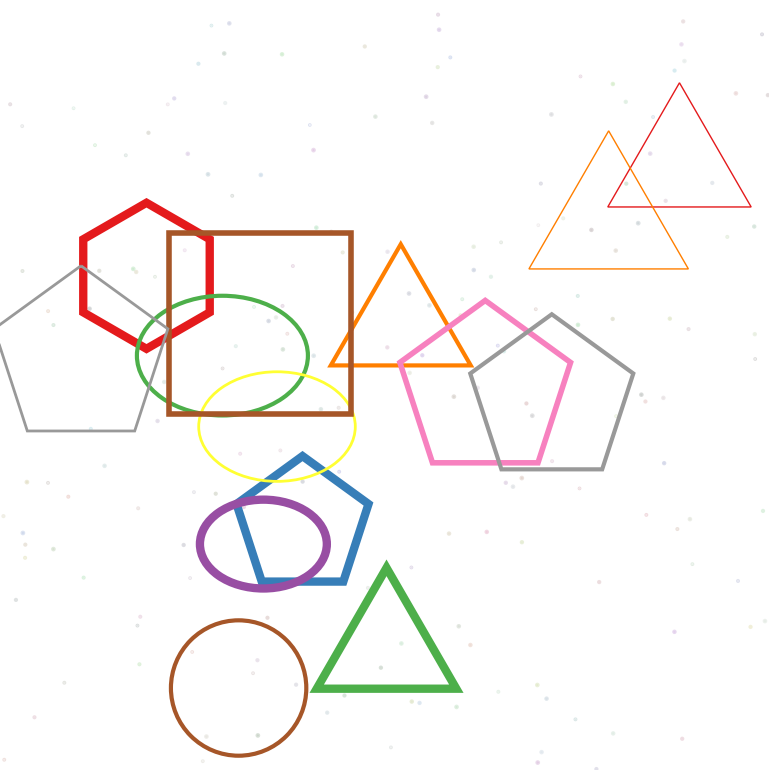[{"shape": "hexagon", "thickness": 3, "radius": 0.47, "center": [0.19, 0.642]}, {"shape": "triangle", "thickness": 0.5, "radius": 0.54, "center": [0.882, 0.785]}, {"shape": "pentagon", "thickness": 3, "radius": 0.45, "center": [0.393, 0.318]}, {"shape": "oval", "thickness": 1.5, "radius": 0.56, "center": [0.289, 0.538]}, {"shape": "triangle", "thickness": 3, "radius": 0.52, "center": [0.502, 0.158]}, {"shape": "oval", "thickness": 3, "radius": 0.41, "center": [0.342, 0.293]}, {"shape": "triangle", "thickness": 0.5, "radius": 0.6, "center": [0.79, 0.711]}, {"shape": "triangle", "thickness": 1.5, "radius": 0.52, "center": [0.52, 0.578]}, {"shape": "oval", "thickness": 1, "radius": 0.51, "center": [0.36, 0.446]}, {"shape": "square", "thickness": 2, "radius": 0.59, "center": [0.338, 0.58]}, {"shape": "circle", "thickness": 1.5, "radius": 0.44, "center": [0.31, 0.106]}, {"shape": "pentagon", "thickness": 2, "radius": 0.58, "center": [0.63, 0.493]}, {"shape": "pentagon", "thickness": 1.5, "radius": 0.56, "center": [0.717, 0.481]}, {"shape": "pentagon", "thickness": 1, "radius": 0.59, "center": [0.105, 0.536]}]